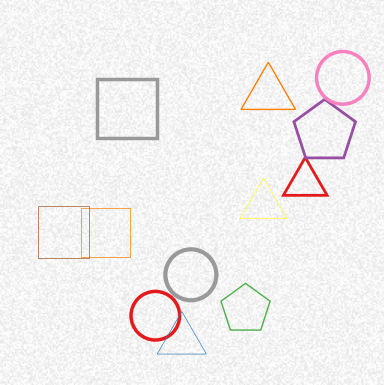[{"shape": "triangle", "thickness": 2, "radius": 0.33, "center": [0.793, 0.525]}, {"shape": "circle", "thickness": 2.5, "radius": 0.32, "center": [0.403, 0.18]}, {"shape": "triangle", "thickness": 0.5, "radius": 0.37, "center": [0.472, 0.117]}, {"shape": "pentagon", "thickness": 1, "radius": 0.34, "center": [0.638, 0.197]}, {"shape": "pentagon", "thickness": 2, "radius": 0.42, "center": [0.843, 0.658]}, {"shape": "square", "thickness": 0.5, "radius": 0.32, "center": [0.273, 0.397]}, {"shape": "triangle", "thickness": 1, "radius": 0.41, "center": [0.697, 0.757]}, {"shape": "triangle", "thickness": 0.5, "radius": 0.35, "center": [0.684, 0.467]}, {"shape": "square", "thickness": 0.5, "radius": 0.33, "center": [0.165, 0.398]}, {"shape": "circle", "thickness": 2.5, "radius": 0.34, "center": [0.89, 0.798]}, {"shape": "circle", "thickness": 3, "radius": 0.33, "center": [0.496, 0.286]}, {"shape": "square", "thickness": 2.5, "radius": 0.39, "center": [0.33, 0.718]}]